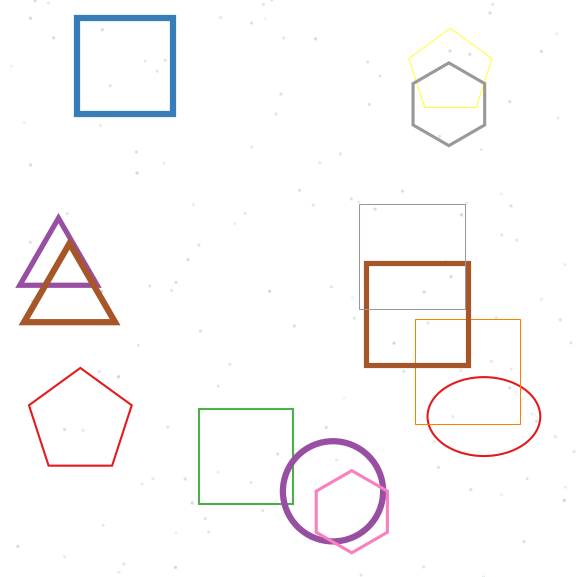[{"shape": "pentagon", "thickness": 1, "radius": 0.47, "center": [0.139, 0.268]}, {"shape": "oval", "thickness": 1, "radius": 0.49, "center": [0.838, 0.278]}, {"shape": "square", "thickness": 3, "radius": 0.41, "center": [0.216, 0.885]}, {"shape": "square", "thickness": 1, "radius": 0.41, "center": [0.426, 0.209]}, {"shape": "circle", "thickness": 3, "radius": 0.43, "center": [0.577, 0.148]}, {"shape": "triangle", "thickness": 2.5, "radius": 0.39, "center": [0.101, 0.544]}, {"shape": "square", "thickness": 0.5, "radius": 0.45, "center": [0.81, 0.356]}, {"shape": "pentagon", "thickness": 0.5, "radius": 0.38, "center": [0.78, 0.874]}, {"shape": "square", "thickness": 2.5, "radius": 0.44, "center": [0.721, 0.455]}, {"shape": "triangle", "thickness": 3, "radius": 0.46, "center": [0.12, 0.487]}, {"shape": "hexagon", "thickness": 1.5, "radius": 0.36, "center": [0.609, 0.113]}, {"shape": "square", "thickness": 0.5, "radius": 0.46, "center": [0.713, 0.555]}, {"shape": "hexagon", "thickness": 1.5, "radius": 0.36, "center": [0.777, 0.819]}]